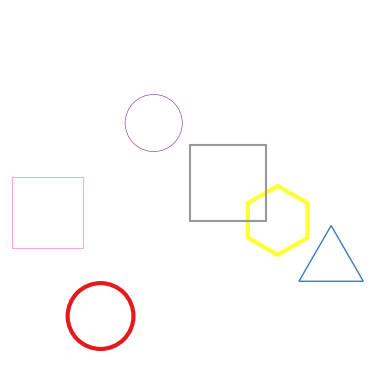[{"shape": "circle", "thickness": 3, "radius": 0.43, "center": [0.261, 0.179]}, {"shape": "triangle", "thickness": 1, "radius": 0.48, "center": [0.86, 0.318]}, {"shape": "circle", "thickness": 0.5, "radius": 0.37, "center": [0.399, 0.68]}, {"shape": "hexagon", "thickness": 3, "radius": 0.45, "center": [0.721, 0.427]}, {"shape": "square", "thickness": 0.5, "radius": 0.46, "center": [0.124, 0.448]}, {"shape": "square", "thickness": 1.5, "radius": 0.49, "center": [0.592, 0.524]}]